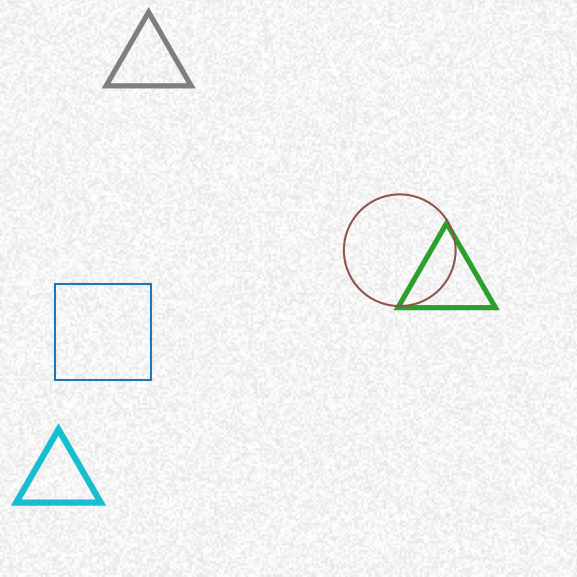[{"shape": "square", "thickness": 1, "radius": 0.42, "center": [0.179, 0.425]}, {"shape": "triangle", "thickness": 2.5, "radius": 0.49, "center": [0.773, 0.515]}, {"shape": "circle", "thickness": 1, "radius": 0.48, "center": [0.692, 0.566]}, {"shape": "triangle", "thickness": 2.5, "radius": 0.43, "center": [0.257, 0.893]}, {"shape": "triangle", "thickness": 3, "radius": 0.42, "center": [0.101, 0.171]}]